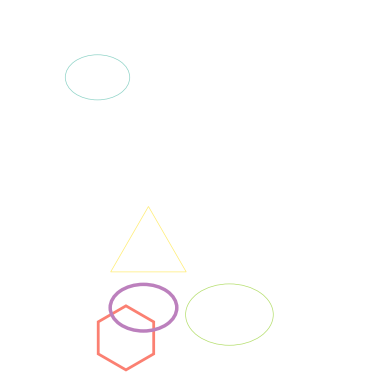[{"shape": "oval", "thickness": 0.5, "radius": 0.42, "center": [0.253, 0.799]}, {"shape": "hexagon", "thickness": 2, "radius": 0.42, "center": [0.327, 0.122]}, {"shape": "oval", "thickness": 0.5, "radius": 0.57, "center": [0.596, 0.183]}, {"shape": "oval", "thickness": 2.5, "radius": 0.43, "center": [0.373, 0.201]}, {"shape": "triangle", "thickness": 0.5, "radius": 0.57, "center": [0.386, 0.35]}]